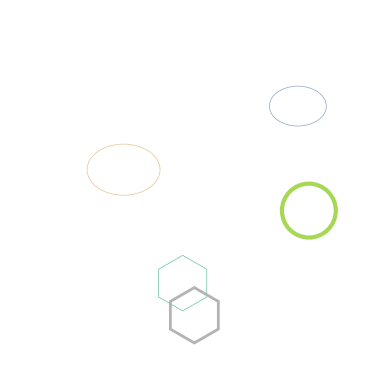[{"shape": "hexagon", "thickness": 0.5, "radius": 0.36, "center": [0.475, 0.265]}, {"shape": "oval", "thickness": 0.5, "radius": 0.37, "center": [0.774, 0.724]}, {"shape": "circle", "thickness": 3, "radius": 0.35, "center": [0.802, 0.453]}, {"shape": "oval", "thickness": 0.5, "radius": 0.47, "center": [0.321, 0.559]}, {"shape": "hexagon", "thickness": 2, "radius": 0.36, "center": [0.505, 0.181]}]